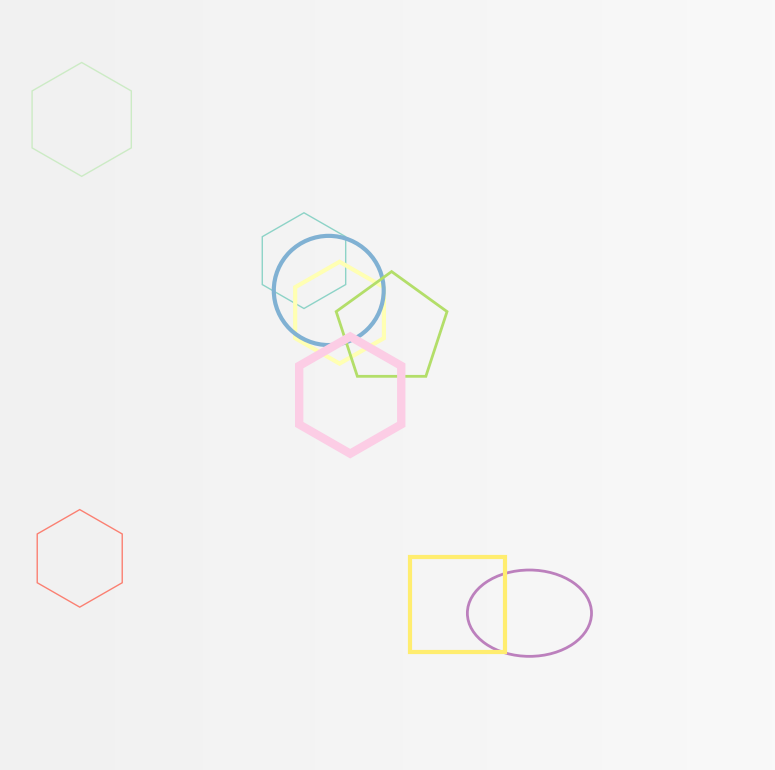[{"shape": "hexagon", "thickness": 0.5, "radius": 0.31, "center": [0.392, 0.662]}, {"shape": "hexagon", "thickness": 1.5, "radius": 0.33, "center": [0.438, 0.594]}, {"shape": "hexagon", "thickness": 0.5, "radius": 0.32, "center": [0.103, 0.275]}, {"shape": "circle", "thickness": 1.5, "radius": 0.35, "center": [0.424, 0.623]}, {"shape": "pentagon", "thickness": 1, "radius": 0.38, "center": [0.505, 0.572]}, {"shape": "hexagon", "thickness": 3, "radius": 0.38, "center": [0.452, 0.487]}, {"shape": "oval", "thickness": 1, "radius": 0.4, "center": [0.683, 0.204]}, {"shape": "hexagon", "thickness": 0.5, "radius": 0.37, "center": [0.105, 0.845]}, {"shape": "square", "thickness": 1.5, "radius": 0.31, "center": [0.59, 0.215]}]